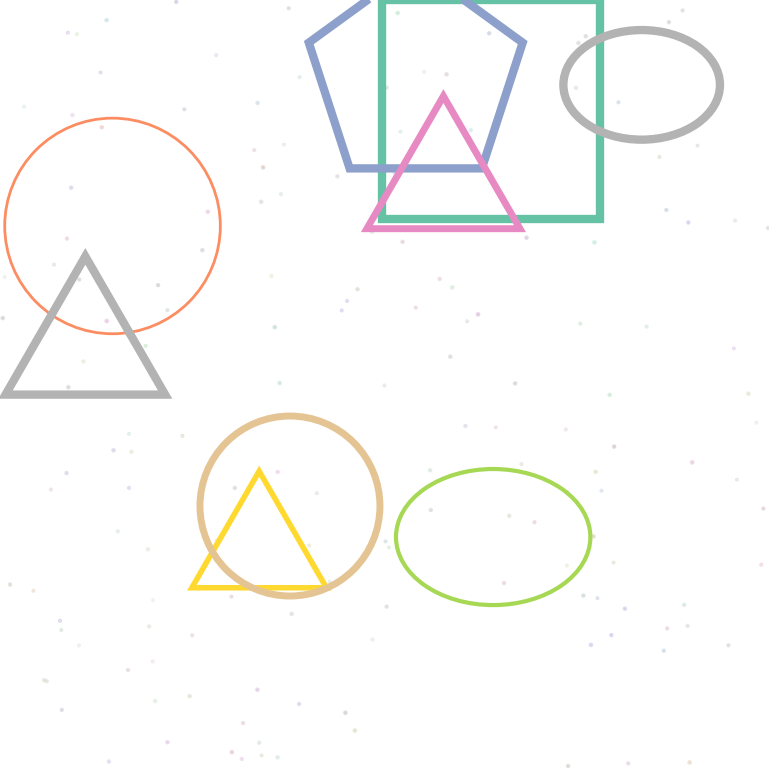[{"shape": "square", "thickness": 3, "radius": 0.71, "center": [0.638, 0.858]}, {"shape": "circle", "thickness": 1, "radius": 0.7, "center": [0.146, 0.707]}, {"shape": "pentagon", "thickness": 3, "radius": 0.73, "center": [0.54, 0.899]}, {"shape": "triangle", "thickness": 2.5, "radius": 0.57, "center": [0.576, 0.76]}, {"shape": "oval", "thickness": 1.5, "radius": 0.63, "center": [0.64, 0.303]}, {"shape": "triangle", "thickness": 2, "radius": 0.5, "center": [0.337, 0.287]}, {"shape": "circle", "thickness": 2.5, "radius": 0.58, "center": [0.377, 0.343]}, {"shape": "triangle", "thickness": 3, "radius": 0.6, "center": [0.111, 0.547]}, {"shape": "oval", "thickness": 3, "radius": 0.51, "center": [0.833, 0.89]}]